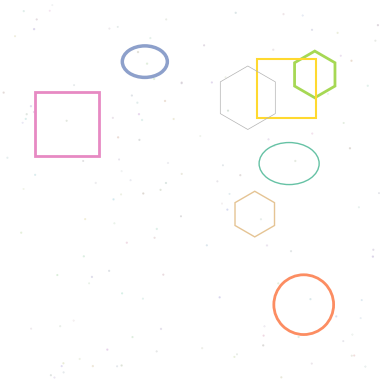[{"shape": "oval", "thickness": 1, "radius": 0.39, "center": [0.751, 0.575]}, {"shape": "circle", "thickness": 2, "radius": 0.39, "center": [0.789, 0.209]}, {"shape": "oval", "thickness": 2.5, "radius": 0.29, "center": [0.376, 0.84]}, {"shape": "square", "thickness": 2, "radius": 0.41, "center": [0.174, 0.678]}, {"shape": "hexagon", "thickness": 2, "radius": 0.3, "center": [0.818, 0.807]}, {"shape": "square", "thickness": 1.5, "radius": 0.38, "center": [0.745, 0.769]}, {"shape": "hexagon", "thickness": 1, "radius": 0.3, "center": [0.662, 0.444]}, {"shape": "hexagon", "thickness": 0.5, "radius": 0.41, "center": [0.644, 0.746]}]